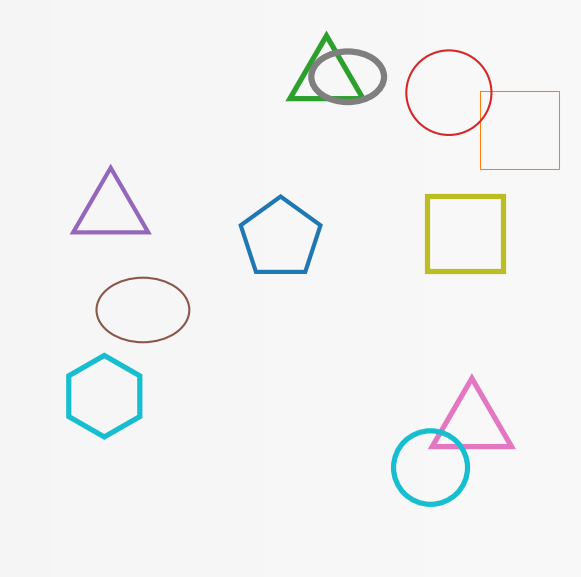[{"shape": "pentagon", "thickness": 2, "radius": 0.36, "center": [0.483, 0.587]}, {"shape": "square", "thickness": 0.5, "radius": 0.34, "center": [0.893, 0.774]}, {"shape": "triangle", "thickness": 2.5, "radius": 0.36, "center": [0.562, 0.865]}, {"shape": "circle", "thickness": 1, "radius": 0.37, "center": [0.772, 0.839]}, {"shape": "triangle", "thickness": 2, "radius": 0.37, "center": [0.19, 0.634]}, {"shape": "oval", "thickness": 1, "radius": 0.4, "center": [0.246, 0.462]}, {"shape": "triangle", "thickness": 2.5, "radius": 0.39, "center": [0.812, 0.265]}, {"shape": "oval", "thickness": 3, "radius": 0.31, "center": [0.598, 0.866]}, {"shape": "square", "thickness": 2.5, "radius": 0.33, "center": [0.799, 0.595]}, {"shape": "hexagon", "thickness": 2.5, "radius": 0.35, "center": [0.179, 0.313]}, {"shape": "circle", "thickness": 2.5, "radius": 0.32, "center": [0.741, 0.189]}]